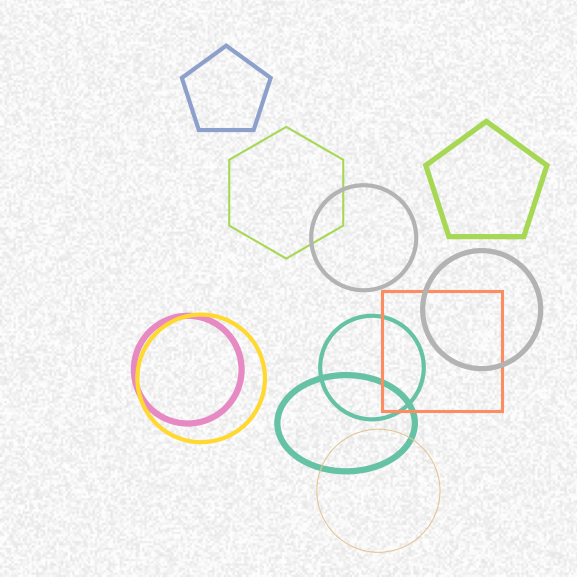[{"shape": "circle", "thickness": 2, "radius": 0.45, "center": [0.644, 0.363]}, {"shape": "oval", "thickness": 3, "radius": 0.6, "center": [0.599, 0.266]}, {"shape": "square", "thickness": 1.5, "radius": 0.52, "center": [0.765, 0.391]}, {"shape": "pentagon", "thickness": 2, "radius": 0.4, "center": [0.392, 0.839]}, {"shape": "circle", "thickness": 3, "radius": 0.47, "center": [0.325, 0.359]}, {"shape": "hexagon", "thickness": 1, "radius": 0.57, "center": [0.496, 0.665]}, {"shape": "pentagon", "thickness": 2.5, "radius": 0.55, "center": [0.842, 0.679]}, {"shape": "circle", "thickness": 2, "radius": 0.55, "center": [0.348, 0.344]}, {"shape": "circle", "thickness": 0.5, "radius": 0.53, "center": [0.655, 0.149]}, {"shape": "circle", "thickness": 2, "radius": 0.45, "center": [0.63, 0.587]}, {"shape": "circle", "thickness": 2.5, "radius": 0.51, "center": [0.834, 0.463]}]